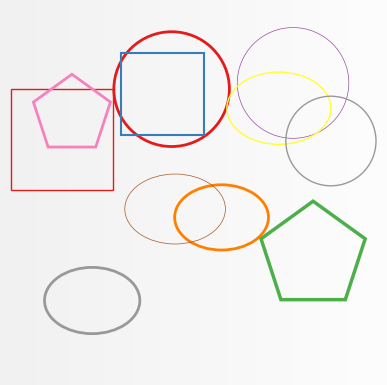[{"shape": "circle", "thickness": 2, "radius": 0.75, "center": [0.443, 0.768]}, {"shape": "square", "thickness": 1, "radius": 0.66, "center": [0.159, 0.637]}, {"shape": "square", "thickness": 1.5, "radius": 0.53, "center": [0.42, 0.755]}, {"shape": "pentagon", "thickness": 2.5, "radius": 0.71, "center": [0.808, 0.336]}, {"shape": "circle", "thickness": 0.5, "radius": 0.72, "center": [0.756, 0.785]}, {"shape": "oval", "thickness": 2, "radius": 0.61, "center": [0.572, 0.435]}, {"shape": "oval", "thickness": 1, "radius": 0.67, "center": [0.72, 0.719]}, {"shape": "oval", "thickness": 0.5, "radius": 0.65, "center": [0.452, 0.457]}, {"shape": "pentagon", "thickness": 2, "radius": 0.52, "center": [0.186, 0.703]}, {"shape": "oval", "thickness": 2, "radius": 0.61, "center": [0.238, 0.219]}, {"shape": "circle", "thickness": 1, "radius": 0.58, "center": [0.854, 0.634]}]